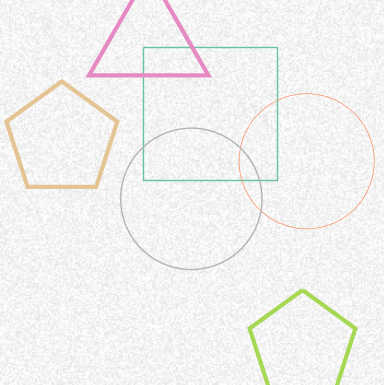[{"shape": "square", "thickness": 1, "radius": 0.87, "center": [0.546, 0.705]}, {"shape": "circle", "thickness": 0.5, "radius": 0.88, "center": [0.797, 0.581]}, {"shape": "triangle", "thickness": 3, "radius": 0.9, "center": [0.386, 0.894]}, {"shape": "pentagon", "thickness": 3, "radius": 0.72, "center": [0.786, 0.102]}, {"shape": "pentagon", "thickness": 3, "radius": 0.76, "center": [0.161, 0.637]}, {"shape": "circle", "thickness": 1, "radius": 0.92, "center": [0.497, 0.484]}]